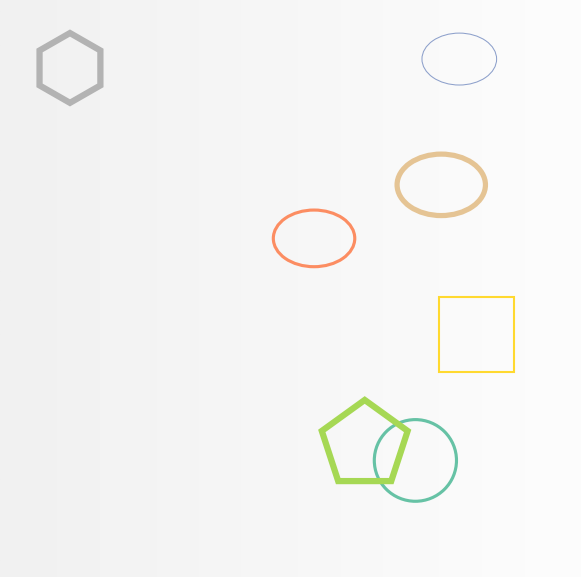[{"shape": "circle", "thickness": 1.5, "radius": 0.35, "center": [0.715, 0.202]}, {"shape": "oval", "thickness": 1.5, "radius": 0.35, "center": [0.54, 0.586]}, {"shape": "oval", "thickness": 0.5, "radius": 0.32, "center": [0.79, 0.897]}, {"shape": "pentagon", "thickness": 3, "radius": 0.39, "center": [0.627, 0.229]}, {"shape": "square", "thickness": 1, "radius": 0.32, "center": [0.819, 0.42]}, {"shape": "oval", "thickness": 2.5, "radius": 0.38, "center": [0.759, 0.679]}, {"shape": "hexagon", "thickness": 3, "radius": 0.3, "center": [0.12, 0.881]}]